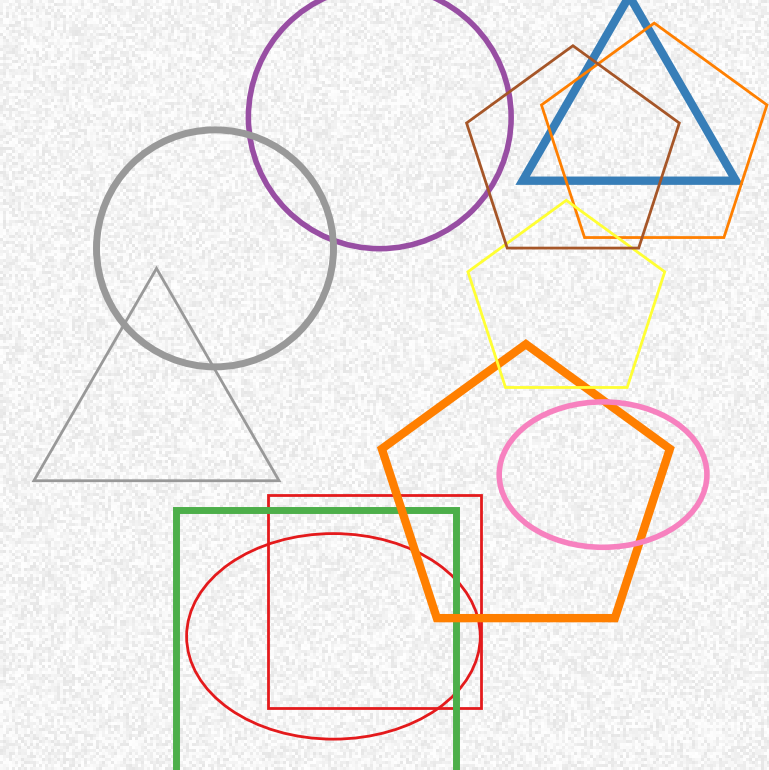[{"shape": "oval", "thickness": 1, "radius": 0.95, "center": [0.433, 0.174]}, {"shape": "square", "thickness": 1, "radius": 0.69, "center": [0.486, 0.219]}, {"shape": "triangle", "thickness": 3, "radius": 0.8, "center": [0.817, 0.845]}, {"shape": "square", "thickness": 2.5, "radius": 0.91, "center": [0.41, 0.155]}, {"shape": "circle", "thickness": 2, "radius": 0.85, "center": [0.493, 0.848]}, {"shape": "pentagon", "thickness": 1, "radius": 0.77, "center": [0.85, 0.816]}, {"shape": "pentagon", "thickness": 3, "radius": 0.98, "center": [0.683, 0.356]}, {"shape": "pentagon", "thickness": 1, "radius": 0.67, "center": [0.735, 0.605]}, {"shape": "pentagon", "thickness": 1, "radius": 0.73, "center": [0.744, 0.795]}, {"shape": "oval", "thickness": 2, "radius": 0.67, "center": [0.783, 0.384]}, {"shape": "triangle", "thickness": 1, "radius": 0.92, "center": [0.203, 0.468]}, {"shape": "circle", "thickness": 2.5, "radius": 0.77, "center": [0.279, 0.677]}]